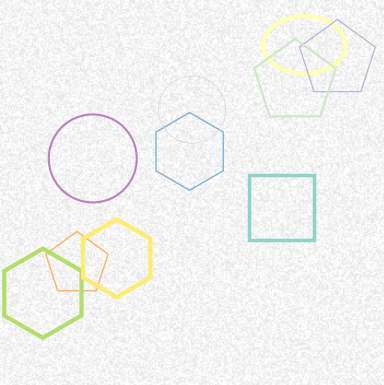[{"shape": "square", "thickness": 2.5, "radius": 0.42, "center": [0.731, 0.46]}, {"shape": "oval", "thickness": 3, "radius": 0.53, "center": [0.791, 0.883]}, {"shape": "pentagon", "thickness": 1, "radius": 0.52, "center": [0.876, 0.846]}, {"shape": "hexagon", "thickness": 1, "radius": 0.5, "center": [0.492, 0.607]}, {"shape": "pentagon", "thickness": 1, "radius": 0.43, "center": [0.2, 0.314]}, {"shape": "hexagon", "thickness": 3, "radius": 0.58, "center": [0.111, 0.238]}, {"shape": "circle", "thickness": 0.5, "radius": 0.44, "center": [0.499, 0.715]}, {"shape": "circle", "thickness": 1.5, "radius": 0.57, "center": [0.241, 0.588]}, {"shape": "pentagon", "thickness": 1.5, "radius": 0.56, "center": [0.766, 0.788]}, {"shape": "hexagon", "thickness": 3, "radius": 0.5, "center": [0.303, 0.329]}]